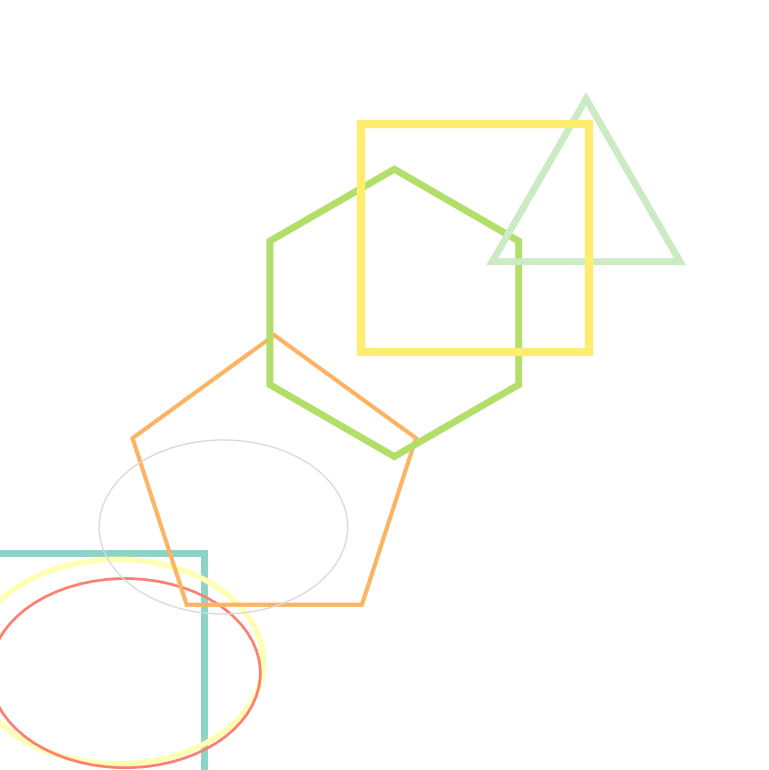[{"shape": "square", "thickness": 2.5, "radius": 0.75, "center": [0.114, 0.131]}, {"shape": "oval", "thickness": 2, "radius": 0.95, "center": [0.152, 0.141]}, {"shape": "oval", "thickness": 1, "radius": 0.88, "center": [0.163, 0.126]}, {"shape": "pentagon", "thickness": 1.5, "radius": 0.97, "center": [0.356, 0.371]}, {"shape": "hexagon", "thickness": 2.5, "radius": 0.93, "center": [0.512, 0.594]}, {"shape": "oval", "thickness": 0.5, "radius": 0.81, "center": [0.29, 0.316]}, {"shape": "triangle", "thickness": 2.5, "radius": 0.7, "center": [0.761, 0.731]}, {"shape": "square", "thickness": 3, "radius": 0.74, "center": [0.617, 0.691]}]